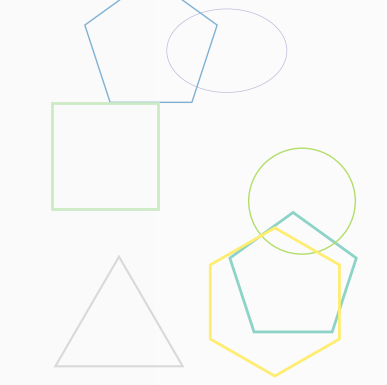[{"shape": "pentagon", "thickness": 2, "radius": 0.86, "center": [0.756, 0.277]}, {"shape": "oval", "thickness": 0.5, "radius": 0.78, "center": [0.585, 0.868]}, {"shape": "pentagon", "thickness": 1, "radius": 0.9, "center": [0.39, 0.879]}, {"shape": "circle", "thickness": 1, "radius": 0.69, "center": [0.779, 0.478]}, {"shape": "triangle", "thickness": 1.5, "radius": 0.95, "center": [0.307, 0.144]}, {"shape": "square", "thickness": 2, "radius": 0.68, "center": [0.271, 0.594]}, {"shape": "hexagon", "thickness": 2, "radius": 0.96, "center": [0.709, 0.216]}]